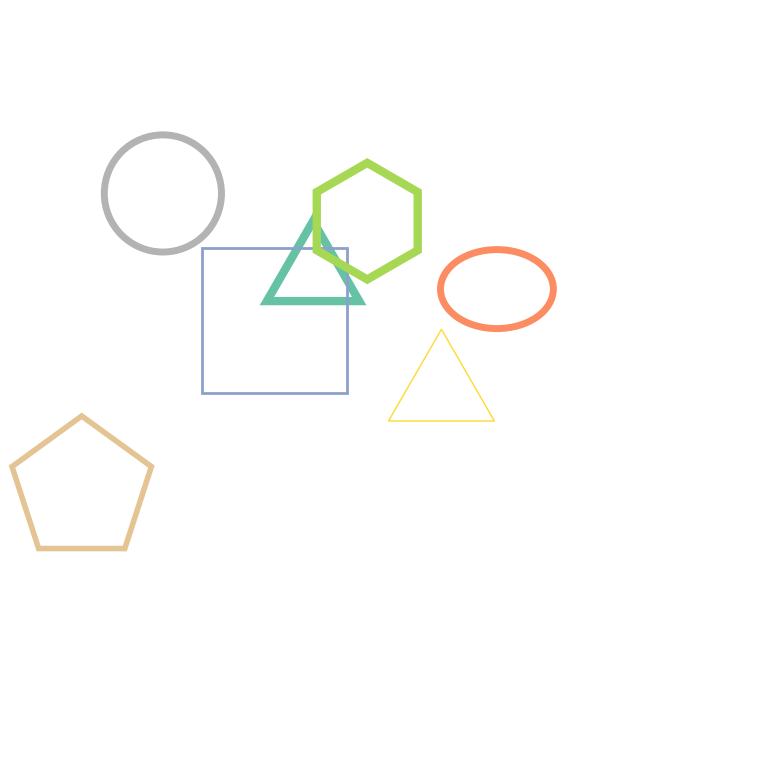[{"shape": "triangle", "thickness": 3, "radius": 0.35, "center": [0.407, 0.644]}, {"shape": "oval", "thickness": 2.5, "radius": 0.37, "center": [0.645, 0.625]}, {"shape": "square", "thickness": 1, "radius": 0.47, "center": [0.356, 0.584]}, {"shape": "hexagon", "thickness": 3, "radius": 0.38, "center": [0.477, 0.713]}, {"shape": "triangle", "thickness": 0.5, "radius": 0.4, "center": [0.573, 0.493]}, {"shape": "pentagon", "thickness": 2, "radius": 0.48, "center": [0.106, 0.365]}, {"shape": "circle", "thickness": 2.5, "radius": 0.38, "center": [0.212, 0.749]}]